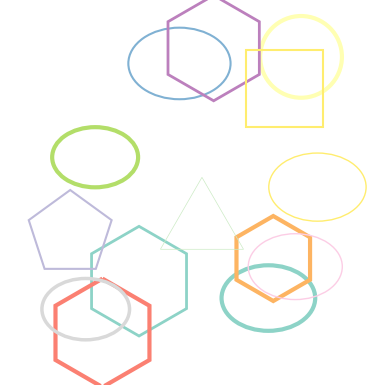[{"shape": "oval", "thickness": 3, "radius": 0.61, "center": [0.697, 0.226]}, {"shape": "hexagon", "thickness": 2, "radius": 0.71, "center": [0.361, 0.27]}, {"shape": "circle", "thickness": 3, "radius": 0.53, "center": [0.782, 0.852]}, {"shape": "pentagon", "thickness": 1.5, "radius": 0.57, "center": [0.182, 0.393]}, {"shape": "hexagon", "thickness": 3, "radius": 0.7, "center": [0.266, 0.135]}, {"shape": "oval", "thickness": 1.5, "radius": 0.66, "center": [0.466, 0.835]}, {"shape": "hexagon", "thickness": 3, "radius": 0.55, "center": [0.71, 0.329]}, {"shape": "oval", "thickness": 3, "radius": 0.56, "center": [0.247, 0.592]}, {"shape": "oval", "thickness": 1, "radius": 0.61, "center": [0.767, 0.307]}, {"shape": "oval", "thickness": 2.5, "radius": 0.57, "center": [0.223, 0.197]}, {"shape": "hexagon", "thickness": 2, "radius": 0.68, "center": [0.555, 0.875]}, {"shape": "triangle", "thickness": 0.5, "radius": 0.62, "center": [0.525, 0.415]}, {"shape": "square", "thickness": 1.5, "radius": 0.51, "center": [0.739, 0.77]}, {"shape": "oval", "thickness": 1, "radius": 0.63, "center": [0.825, 0.514]}]